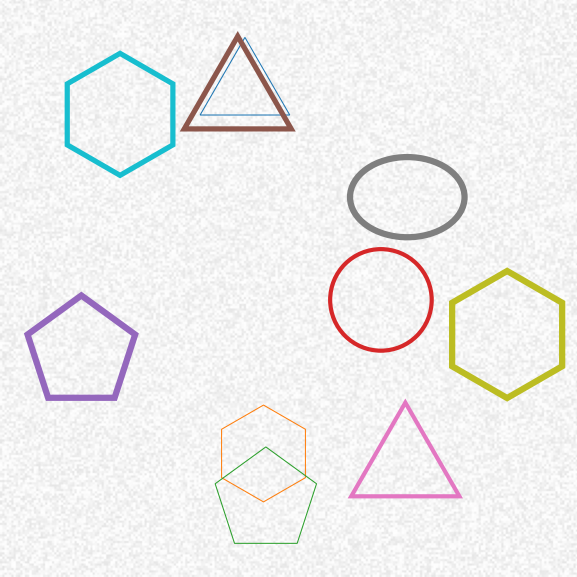[{"shape": "triangle", "thickness": 0.5, "radius": 0.45, "center": [0.424, 0.845]}, {"shape": "hexagon", "thickness": 0.5, "radius": 0.42, "center": [0.456, 0.214]}, {"shape": "pentagon", "thickness": 0.5, "radius": 0.46, "center": [0.46, 0.133]}, {"shape": "circle", "thickness": 2, "radius": 0.44, "center": [0.66, 0.48]}, {"shape": "pentagon", "thickness": 3, "radius": 0.49, "center": [0.141, 0.39]}, {"shape": "triangle", "thickness": 2.5, "radius": 0.53, "center": [0.412, 0.829]}, {"shape": "triangle", "thickness": 2, "radius": 0.54, "center": [0.702, 0.194]}, {"shape": "oval", "thickness": 3, "radius": 0.5, "center": [0.705, 0.658]}, {"shape": "hexagon", "thickness": 3, "radius": 0.55, "center": [0.878, 0.42]}, {"shape": "hexagon", "thickness": 2.5, "radius": 0.53, "center": [0.208, 0.801]}]